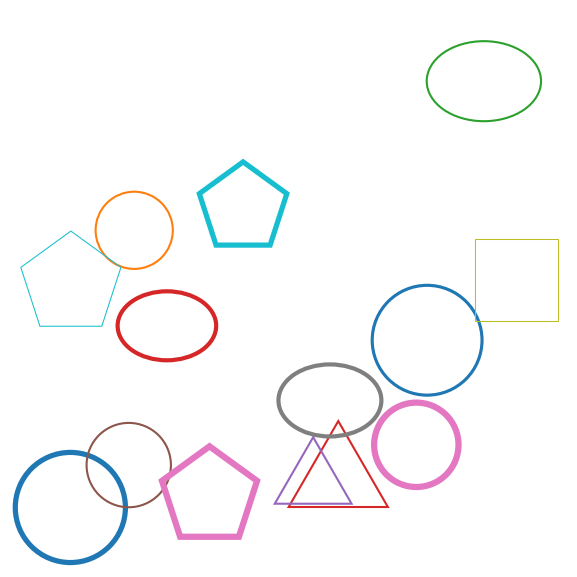[{"shape": "circle", "thickness": 1.5, "radius": 0.48, "center": [0.74, 0.41]}, {"shape": "circle", "thickness": 2.5, "radius": 0.48, "center": [0.122, 0.12]}, {"shape": "circle", "thickness": 1, "radius": 0.33, "center": [0.232, 0.6]}, {"shape": "oval", "thickness": 1, "radius": 0.49, "center": [0.838, 0.859]}, {"shape": "triangle", "thickness": 1, "radius": 0.5, "center": [0.586, 0.171]}, {"shape": "oval", "thickness": 2, "radius": 0.43, "center": [0.289, 0.435]}, {"shape": "triangle", "thickness": 1, "radius": 0.38, "center": [0.542, 0.165]}, {"shape": "circle", "thickness": 1, "radius": 0.37, "center": [0.223, 0.194]}, {"shape": "circle", "thickness": 3, "radius": 0.37, "center": [0.721, 0.229]}, {"shape": "pentagon", "thickness": 3, "radius": 0.43, "center": [0.363, 0.14]}, {"shape": "oval", "thickness": 2, "radius": 0.45, "center": [0.571, 0.306]}, {"shape": "square", "thickness": 0.5, "radius": 0.36, "center": [0.894, 0.514]}, {"shape": "pentagon", "thickness": 2.5, "radius": 0.4, "center": [0.421, 0.639]}, {"shape": "pentagon", "thickness": 0.5, "radius": 0.46, "center": [0.123, 0.508]}]